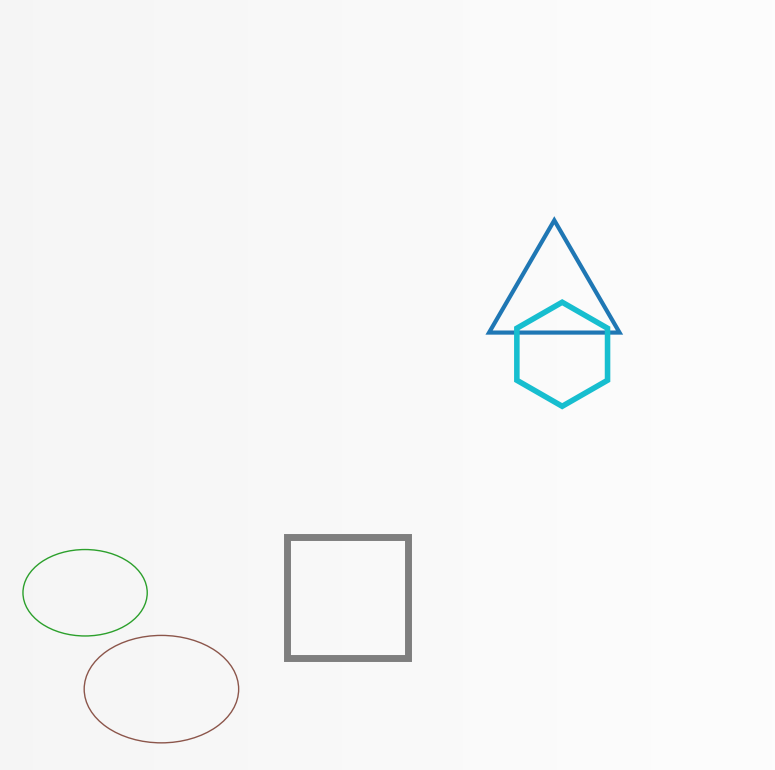[{"shape": "triangle", "thickness": 1.5, "radius": 0.49, "center": [0.715, 0.617]}, {"shape": "oval", "thickness": 0.5, "radius": 0.4, "center": [0.11, 0.23]}, {"shape": "oval", "thickness": 0.5, "radius": 0.5, "center": [0.208, 0.105]}, {"shape": "square", "thickness": 2.5, "radius": 0.39, "center": [0.448, 0.224]}, {"shape": "hexagon", "thickness": 2, "radius": 0.34, "center": [0.725, 0.54]}]